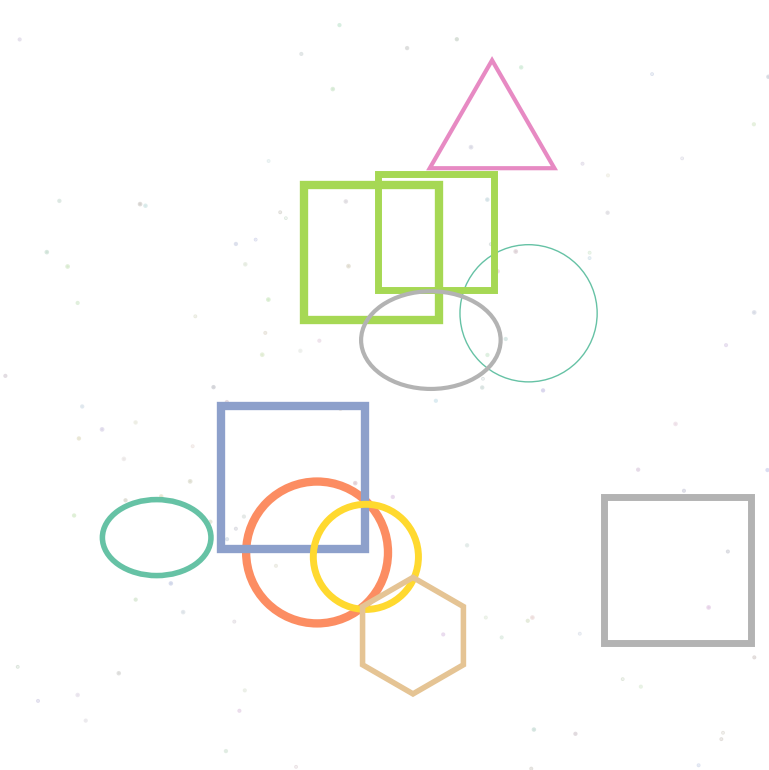[{"shape": "oval", "thickness": 2, "radius": 0.35, "center": [0.203, 0.302]}, {"shape": "circle", "thickness": 0.5, "radius": 0.45, "center": [0.686, 0.593]}, {"shape": "circle", "thickness": 3, "radius": 0.46, "center": [0.412, 0.282]}, {"shape": "square", "thickness": 3, "radius": 0.46, "center": [0.38, 0.38]}, {"shape": "triangle", "thickness": 1.5, "radius": 0.47, "center": [0.639, 0.828]}, {"shape": "square", "thickness": 2.5, "radius": 0.37, "center": [0.566, 0.699]}, {"shape": "square", "thickness": 3, "radius": 0.44, "center": [0.483, 0.672]}, {"shape": "circle", "thickness": 2.5, "radius": 0.34, "center": [0.475, 0.277]}, {"shape": "hexagon", "thickness": 2, "radius": 0.38, "center": [0.536, 0.174]}, {"shape": "oval", "thickness": 1.5, "radius": 0.45, "center": [0.56, 0.558]}, {"shape": "square", "thickness": 2.5, "radius": 0.48, "center": [0.88, 0.26]}]